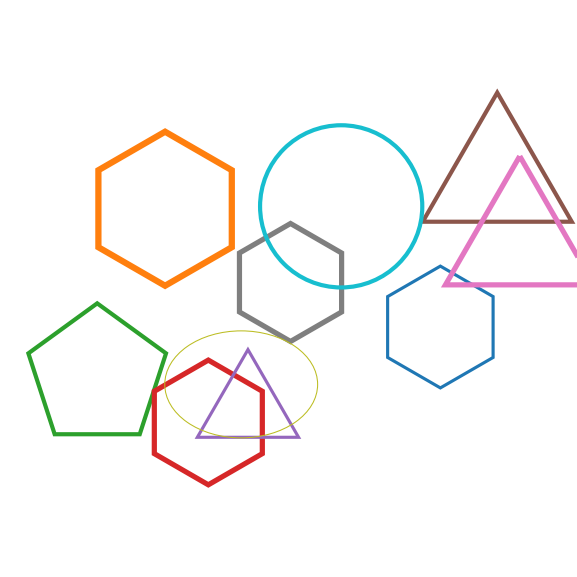[{"shape": "hexagon", "thickness": 1.5, "radius": 0.53, "center": [0.763, 0.433]}, {"shape": "hexagon", "thickness": 3, "radius": 0.67, "center": [0.286, 0.638]}, {"shape": "pentagon", "thickness": 2, "radius": 0.63, "center": [0.168, 0.349]}, {"shape": "hexagon", "thickness": 2.5, "radius": 0.54, "center": [0.361, 0.268]}, {"shape": "triangle", "thickness": 1.5, "radius": 0.51, "center": [0.429, 0.293]}, {"shape": "triangle", "thickness": 2, "radius": 0.75, "center": [0.861, 0.69]}, {"shape": "triangle", "thickness": 2.5, "radius": 0.74, "center": [0.9, 0.58]}, {"shape": "hexagon", "thickness": 2.5, "radius": 0.51, "center": [0.503, 0.51]}, {"shape": "oval", "thickness": 0.5, "radius": 0.66, "center": [0.418, 0.334]}, {"shape": "circle", "thickness": 2, "radius": 0.7, "center": [0.591, 0.642]}]